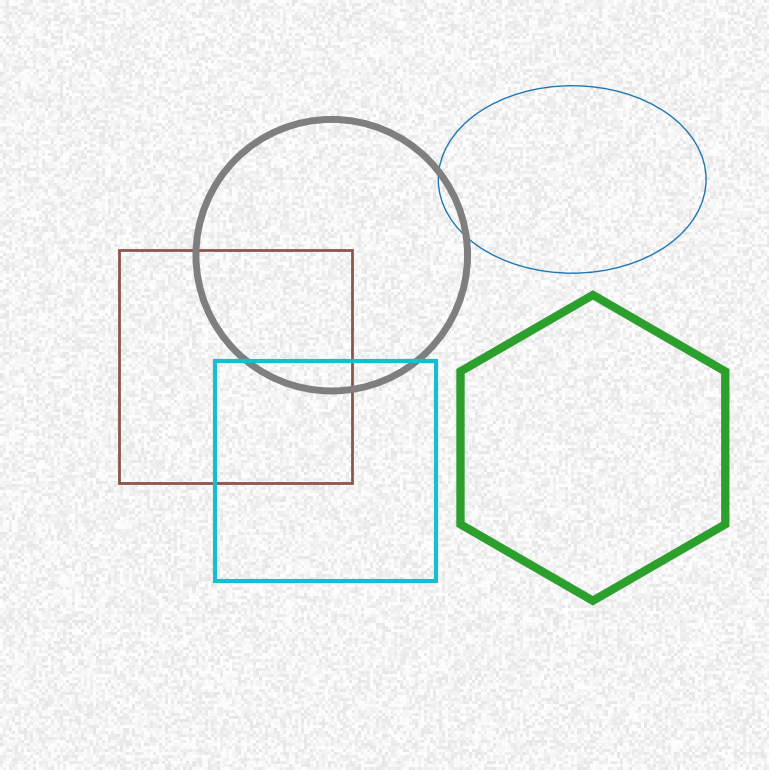[{"shape": "oval", "thickness": 0.5, "radius": 0.87, "center": [0.743, 0.767]}, {"shape": "hexagon", "thickness": 3, "radius": 0.99, "center": [0.77, 0.418]}, {"shape": "square", "thickness": 1, "radius": 0.76, "center": [0.306, 0.524]}, {"shape": "circle", "thickness": 2.5, "radius": 0.88, "center": [0.431, 0.669]}, {"shape": "square", "thickness": 1.5, "radius": 0.72, "center": [0.423, 0.389]}]